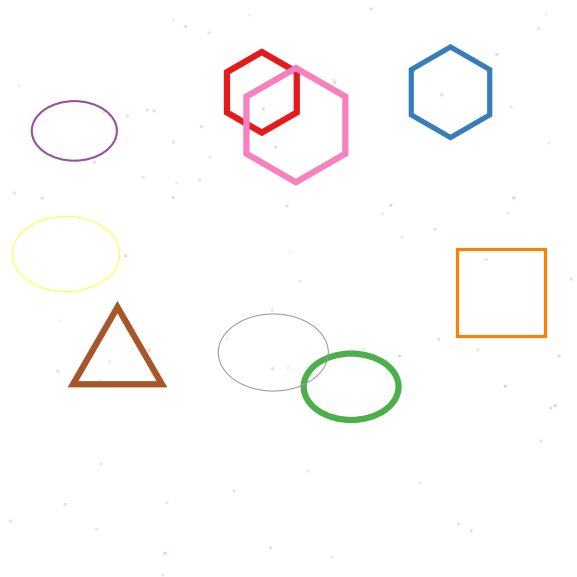[{"shape": "hexagon", "thickness": 3, "radius": 0.35, "center": [0.453, 0.839]}, {"shape": "hexagon", "thickness": 2.5, "radius": 0.39, "center": [0.78, 0.839]}, {"shape": "oval", "thickness": 3, "radius": 0.41, "center": [0.608, 0.329]}, {"shape": "oval", "thickness": 1, "radius": 0.37, "center": [0.129, 0.772]}, {"shape": "square", "thickness": 1.5, "radius": 0.38, "center": [0.867, 0.493]}, {"shape": "oval", "thickness": 0.5, "radius": 0.47, "center": [0.114, 0.559]}, {"shape": "triangle", "thickness": 3, "radius": 0.44, "center": [0.203, 0.378]}, {"shape": "hexagon", "thickness": 3, "radius": 0.49, "center": [0.512, 0.782]}, {"shape": "oval", "thickness": 0.5, "radius": 0.48, "center": [0.473, 0.389]}]